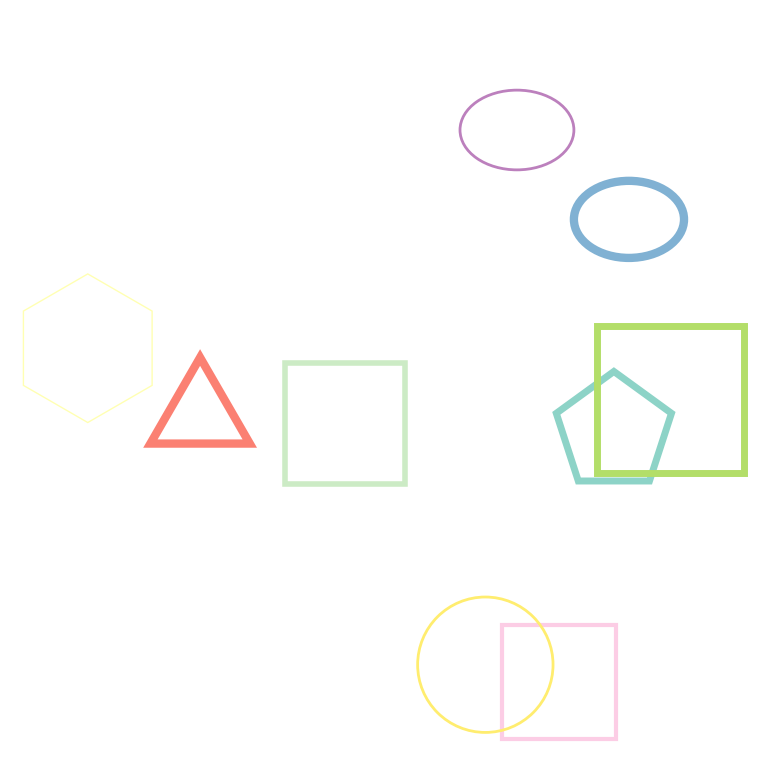[{"shape": "pentagon", "thickness": 2.5, "radius": 0.39, "center": [0.797, 0.439]}, {"shape": "hexagon", "thickness": 0.5, "radius": 0.48, "center": [0.114, 0.548]}, {"shape": "triangle", "thickness": 3, "radius": 0.37, "center": [0.26, 0.461]}, {"shape": "oval", "thickness": 3, "radius": 0.36, "center": [0.817, 0.715]}, {"shape": "square", "thickness": 2.5, "radius": 0.48, "center": [0.871, 0.482]}, {"shape": "square", "thickness": 1.5, "radius": 0.37, "center": [0.726, 0.114]}, {"shape": "oval", "thickness": 1, "radius": 0.37, "center": [0.671, 0.831]}, {"shape": "square", "thickness": 2, "radius": 0.39, "center": [0.448, 0.45]}, {"shape": "circle", "thickness": 1, "radius": 0.44, "center": [0.63, 0.137]}]